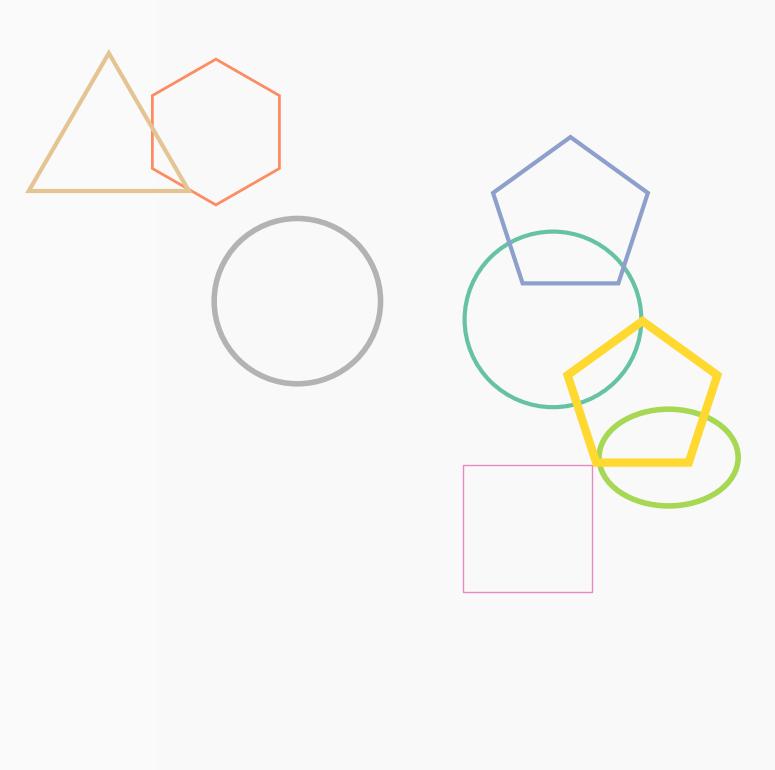[{"shape": "circle", "thickness": 1.5, "radius": 0.57, "center": [0.714, 0.585]}, {"shape": "hexagon", "thickness": 1, "radius": 0.47, "center": [0.279, 0.829]}, {"shape": "pentagon", "thickness": 1.5, "radius": 0.53, "center": [0.736, 0.717]}, {"shape": "square", "thickness": 0.5, "radius": 0.42, "center": [0.681, 0.314]}, {"shape": "oval", "thickness": 2, "radius": 0.45, "center": [0.863, 0.406]}, {"shape": "pentagon", "thickness": 3, "radius": 0.51, "center": [0.829, 0.481]}, {"shape": "triangle", "thickness": 1.5, "radius": 0.6, "center": [0.14, 0.812]}, {"shape": "circle", "thickness": 2, "radius": 0.54, "center": [0.384, 0.609]}]